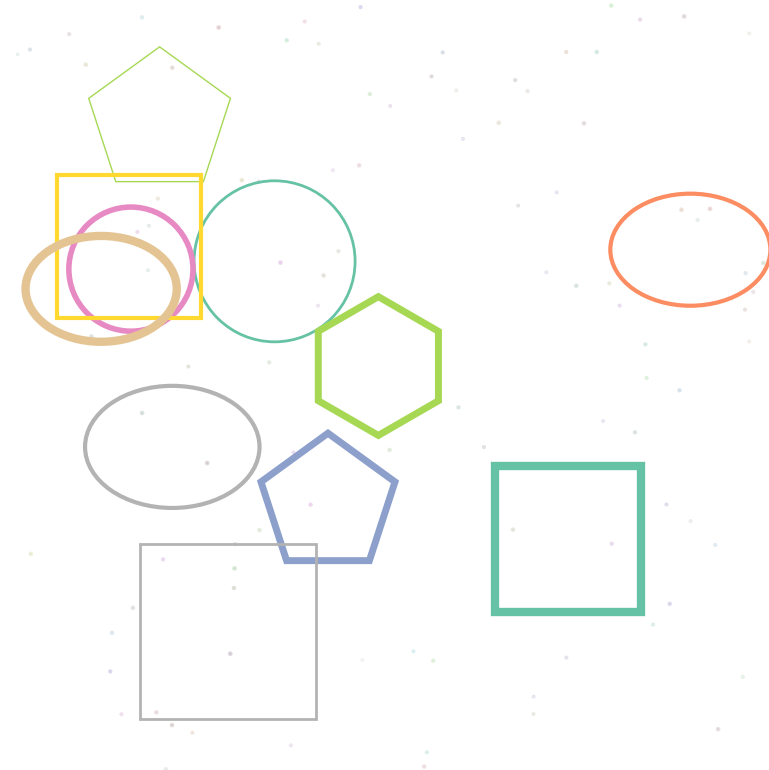[{"shape": "circle", "thickness": 1, "radius": 0.52, "center": [0.357, 0.661]}, {"shape": "square", "thickness": 3, "radius": 0.47, "center": [0.738, 0.3]}, {"shape": "oval", "thickness": 1.5, "radius": 0.52, "center": [0.897, 0.676]}, {"shape": "pentagon", "thickness": 2.5, "radius": 0.46, "center": [0.426, 0.346]}, {"shape": "circle", "thickness": 2, "radius": 0.4, "center": [0.17, 0.65]}, {"shape": "hexagon", "thickness": 2.5, "radius": 0.45, "center": [0.491, 0.525]}, {"shape": "pentagon", "thickness": 0.5, "radius": 0.48, "center": [0.207, 0.842]}, {"shape": "square", "thickness": 1.5, "radius": 0.47, "center": [0.168, 0.68]}, {"shape": "oval", "thickness": 3, "radius": 0.49, "center": [0.131, 0.625]}, {"shape": "square", "thickness": 1, "radius": 0.57, "center": [0.296, 0.18]}, {"shape": "oval", "thickness": 1.5, "radius": 0.57, "center": [0.224, 0.42]}]